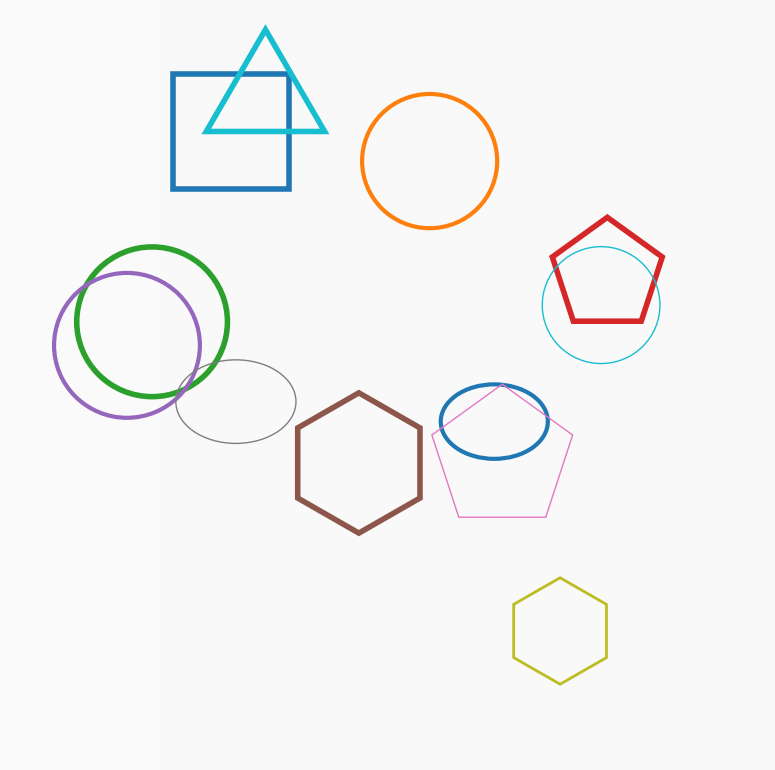[{"shape": "oval", "thickness": 1.5, "radius": 0.35, "center": [0.638, 0.452]}, {"shape": "square", "thickness": 2, "radius": 0.37, "center": [0.298, 0.829]}, {"shape": "circle", "thickness": 1.5, "radius": 0.44, "center": [0.554, 0.791]}, {"shape": "circle", "thickness": 2, "radius": 0.49, "center": [0.196, 0.582]}, {"shape": "pentagon", "thickness": 2, "radius": 0.37, "center": [0.784, 0.643]}, {"shape": "circle", "thickness": 1.5, "radius": 0.47, "center": [0.164, 0.551]}, {"shape": "hexagon", "thickness": 2, "radius": 0.46, "center": [0.463, 0.399]}, {"shape": "pentagon", "thickness": 0.5, "radius": 0.48, "center": [0.648, 0.406]}, {"shape": "oval", "thickness": 0.5, "radius": 0.39, "center": [0.304, 0.478]}, {"shape": "hexagon", "thickness": 1, "radius": 0.35, "center": [0.723, 0.181]}, {"shape": "triangle", "thickness": 2, "radius": 0.44, "center": [0.343, 0.873]}, {"shape": "circle", "thickness": 0.5, "radius": 0.38, "center": [0.776, 0.604]}]